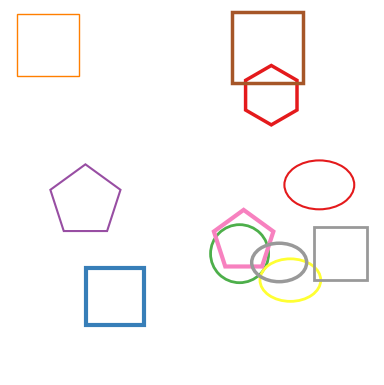[{"shape": "oval", "thickness": 1.5, "radius": 0.45, "center": [0.829, 0.52]}, {"shape": "hexagon", "thickness": 2.5, "radius": 0.39, "center": [0.705, 0.753]}, {"shape": "square", "thickness": 3, "radius": 0.37, "center": [0.299, 0.23]}, {"shape": "circle", "thickness": 2, "radius": 0.38, "center": [0.622, 0.341]}, {"shape": "pentagon", "thickness": 1.5, "radius": 0.48, "center": [0.222, 0.477]}, {"shape": "square", "thickness": 1, "radius": 0.4, "center": [0.125, 0.883]}, {"shape": "oval", "thickness": 2, "radius": 0.39, "center": [0.754, 0.272]}, {"shape": "square", "thickness": 2.5, "radius": 0.46, "center": [0.695, 0.876]}, {"shape": "pentagon", "thickness": 3, "radius": 0.41, "center": [0.633, 0.374]}, {"shape": "oval", "thickness": 2.5, "radius": 0.36, "center": [0.725, 0.318]}, {"shape": "square", "thickness": 2, "radius": 0.34, "center": [0.884, 0.341]}]